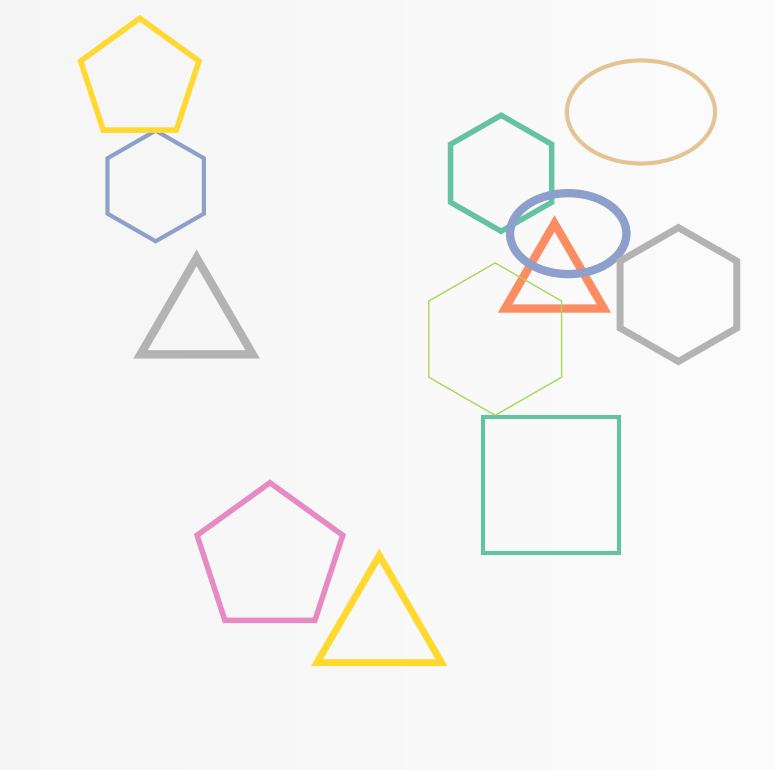[{"shape": "square", "thickness": 1.5, "radius": 0.44, "center": [0.711, 0.37]}, {"shape": "hexagon", "thickness": 2, "radius": 0.38, "center": [0.647, 0.775]}, {"shape": "triangle", "thickness": 3, "radius": 0.37, "center": [0.715, 0.636]}, {"shape": "hexagon", "thickness": 1.5, "radius": 0.36, "center": [0.201, 0.758]}, {"shape": "oval", "thickness": 3, "radius": 0.38, "center": [0.733, 0.697]}, {"shape": "pentagon", "thickness": 2, "radius": 0.49, "center": [0.348, 0.274]}, {"shape": "hexagon", "thickness": 0.5, "radius": 0.49, "center": [0.639, 0.56]}, {"shape": "triangle", "thickness": 2.5, "radius": 0.46, "center": [0.489, 0.186]}, {"shape": "pentagon", "thickness": 2, "radius": 0.4, "center": [0.18, 0.896]}, {"shape": "oval", "thickness": 1.5, "radius": 0.48, "center": [0.827, 0.855]}, {"shape": "hexagon", "thickness": 2.5, "radius": 0.43, "center": [0.875, 0.617]}, {"shape": "triangle", "thickness": 3, "radius": 0.42, "center": [0.254, 0.582]}]